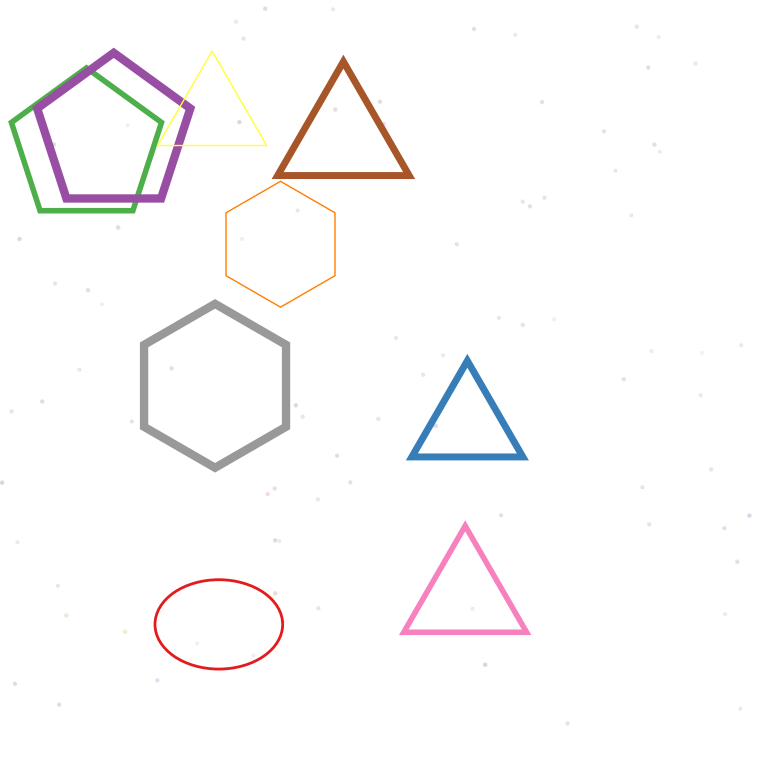[{"shape": "oval", "thickness": 1, "radius": 0.41, "center": [0.284, 0.189]}, {"shape": "triangle", "thickness": 2.5, "radius": 0.42, "center": [0.607, 0.448]}, {"shape": "pentagon", "thickness": 2, "radius": 0.51, "center": [0.112, 0.809]}, {"shape": "pentagon", "thickness": 3, "radius": 0.52, "center": [0.148, 0.827]}, {"shape": "hexagon", "thickness": 0.5, "radius": 0.41, "center": [0.364, 0.683]}, {"shape": "triangle", "thickness": 0.5, "radius": 0.41, "center": [0.275, 0.852]}, {"shape": "triangle", "thickness": 2.5, "radius": 0.49, "center": [0.446, 0.821]}, {"shape": "triangle", "thickness": 2, "radius": 0.46, "center": [0.604, 0.225]}, {"shape": "hexagon", "thickness": 3, "radius": 0.53, "center": [0.279, 0.499]}]